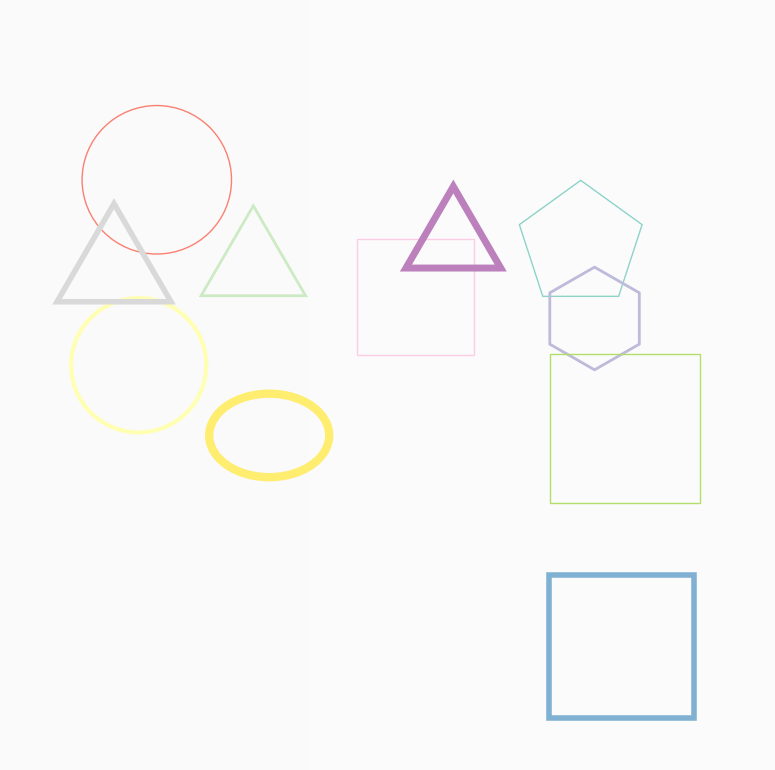[{"shape": "pentagon", "thickness": 0.5, "radius": 0.42, "center": [0.749, 0.683]}, {"shape": "circle", "thickness": 1.5, "radius": 0.44, "center": [0.179, 0.526]}, {"shape": "hexagon", "thickness": 1, "radius": 0.33, "center": [0.767, 0.586]}, {"shape": "circle", "thickness": 0.5, "radius": 0.48, "center": [0.202, 0.767]}, {"shape": "square", "thickness": 2, "radius": 0.47, "center": [0.802, 0.161]}, {"shape": "square", "thickness": 0.5, "radius": 0.48, "center": [0.807, 0.444]}, {"shape": "square", "thickness": 0.5, "radius": 0.38, "center": [0.537, 0.614]}, {"shape": "triangle", "thickness": 2, "radius": 0.42, "center": [0.147, 0.651]}, {"shape": "triangle", "thickness": 2.5, "radius": 0.35, "center": [0.585, 0.687]}, {"shape": "triangle", "thickness": 1, "radius": 0.39, "center": [0.327, 0.655]}, {"shape": "oval", "thickness": 3, "radius": 0.39, "center": [0.347, 0.435]}]